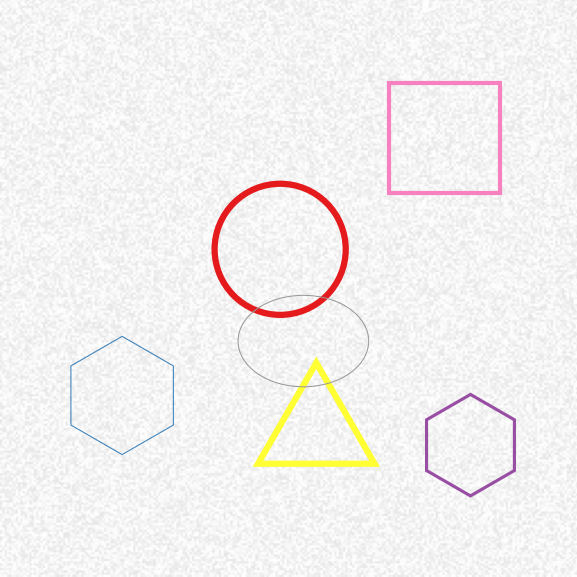[{"shape": "circle", "thickness": 3, "radius": 0.57, "center": [0.485, 0.567]}, {"shape": "hexagon", "thickness": 0.5, "radius": 0.51, "center": [0.211, 0.314]}, {"shape": "hexagon", "thickness": 1.5, "radius": 0.44, "center": [0.815, 0.228]}, {"shape": "triangle", "thickness": 3, "radius": 0.58, "center": [0.548, 0.254]}, {"shape": "square", "thickness": 2, "radius": 0.48, "center": [0.769, 0.76]}, {"shape": "oval", "thickness": 0.5, "radius": 0.57, "center": [0.525, 0.409]}]